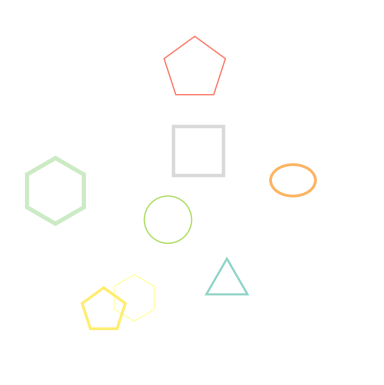[{"shape": "triangle", "thickness": 1.5, "radius": 0.31, "center": [0.589, 0.266]}, {"shape": "hexagon", "thickness": 1, "radius": 0.3, "center": [0.349, 0.226]}, {"shape": "pentagon", "thickness": 1, "radius": 0.42, "center": [0.506, 0.822]}, {"shape": "oval", "thickness": 2, "radius": 0.29, "center": [0.761, 0.532]}, {"shape": "circle", "thickness": 1, "radius": 0.31, "center": [0.436, 0.429]}, {"shape": "square", "thickness": 2.5, "radius": 0.32, "center": [0.514, 0.609]}, {"shape": "hexagon", "thickness": 3, "radius": 0.43, "center": [0.144, 0.504]}, {"shape": "pentagon", "thickness": 2, "radius": 0.29, "center": [0.269, 0.194]}]